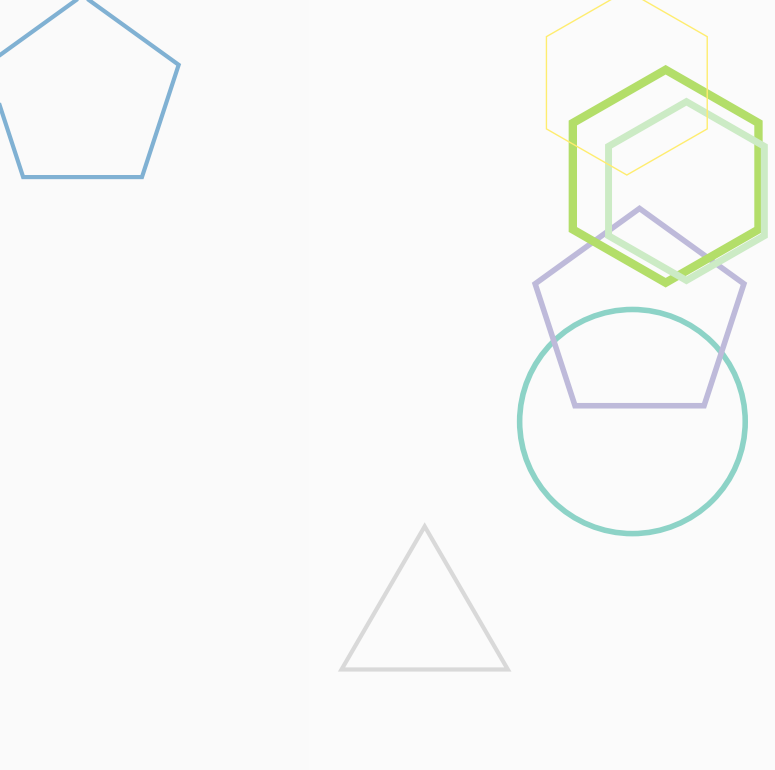[{"shape": "circle", "thickness": 2, "radius": 0.73, "center": [0.816, 0.453]}, {"shape": "pentagon", "thickness": 2, "radius": 0.71, "center": [0.825, 0.588]}, {"shape": "pentagon", "thickness": 1.5, "radius": 0.65, "center": [0.107, 0.876]}, {"shape": "hexagon", "thickness": 3, "radius": 0.69, "center": [0.859, 0.771]}, {"shape": "triangle", "thickness": 1.5, "radius": 0.62, "center": [0.548, 0.192]}, {"shape": "hexagon", "thickness": 2.5, "radius": 0.58, "center": [0.886, 0.752]}, {"shape": "hexagon", "thickness": 0.5, "radius": 0.6, "center": [0.809, 0.893]}]